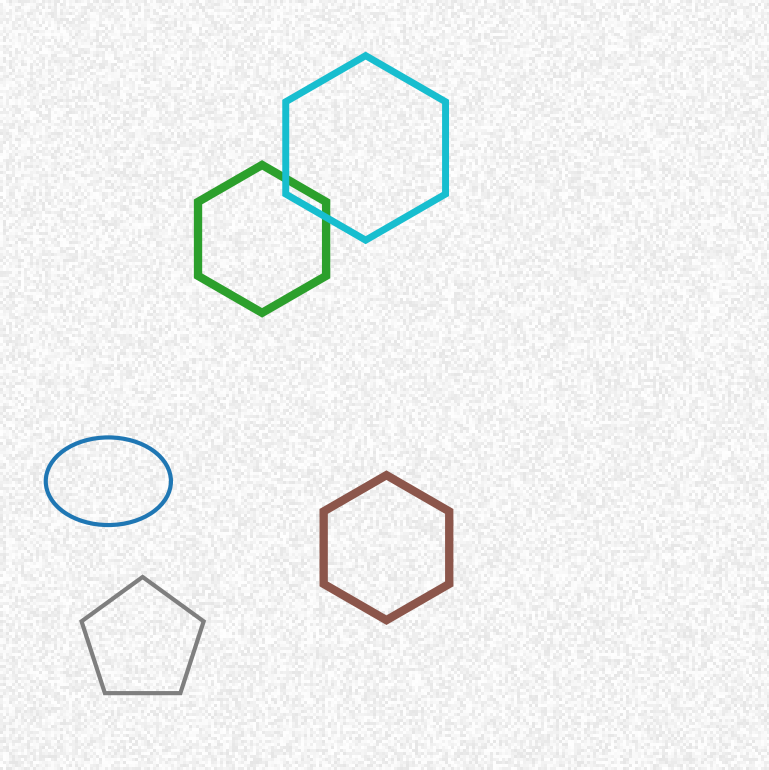[{"shape": "oval", "thickness": 1.5, "radius": 0.41, "center": [0.141, 0.375]}, {"shape": "hexagon", "thickness": 3, "radius": 0.48, "center": [0.34, 0.69]}, {"shape": "hexagon", "thickness": 3, "radius": 0.47, "center": [0.502, 0.289]}, {"shape": "pentagon", "thickness": 1.5, "radius": 0.42, "center": [0.185, 0.167]}, {"shape": "hexagon", "thickness": 2.5, "radius": 0.6, "center": [0.475, 0.808]}]